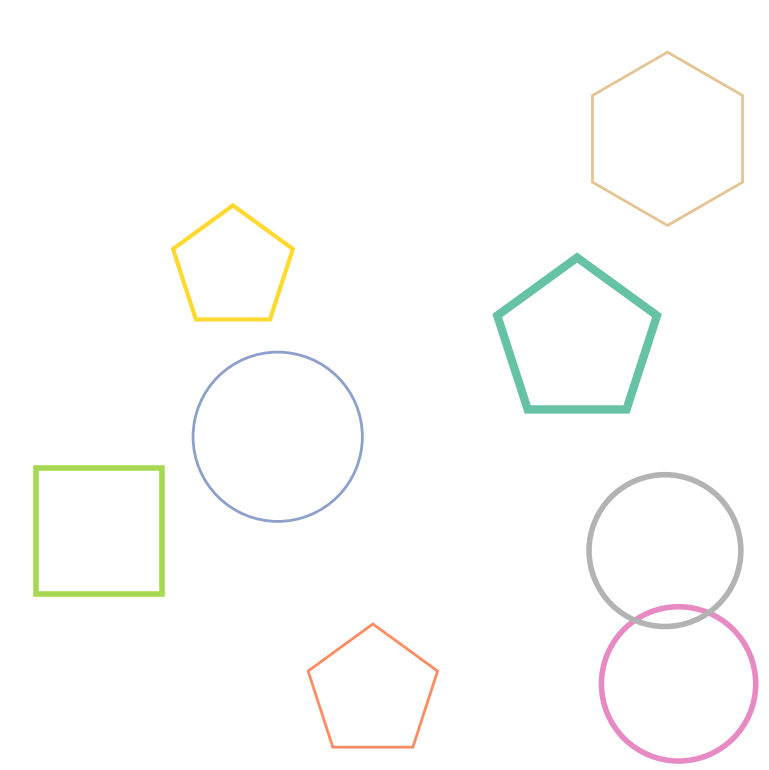[{"shape": "pentagon", "thickness": 3, "radius": 0.55, "center": [0.749, 0.556]}, {"shape": "pentagon", "thickness": 1, "radius": 0.44, "center": [0.484, 0.101]}, {"shape": "circle", "thickness": 1, "radius": 0.55, "center": [0.361, 0.433]}, {"shape": "circle", "thickness": 2, "radius": 0.5, "center": [0.881, 0.112]}, {"shape": "square", "thickness": 2, "radius": 0.41, "center": [0.129, 0.31]}, {"shape": "pentagon", "thickness": 1.5, "radius": 0.41, "center": [0.303, 0.651]}, {"shape": "hexagon", "thickness": 1, "radius": 0.56, "center": [0.867, 0.82]}, {"shape": "circle", "thickness": 2, "radius": 0.49, "center": [0.864, 0.285]}]